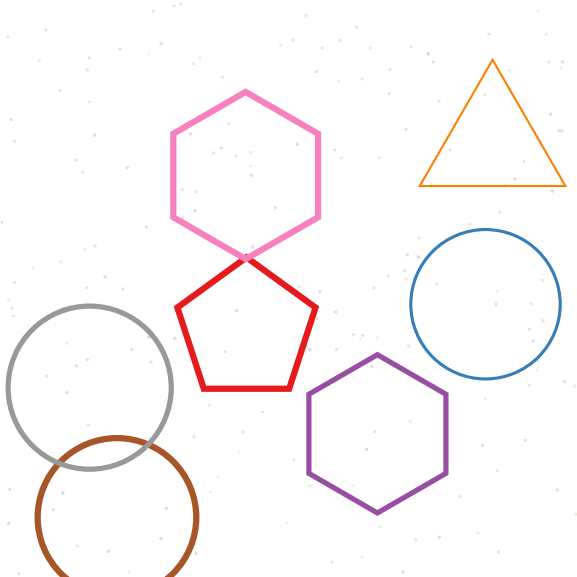[{"shape": "pentagon", "thickness": 3, "radius": 0.63, "center": [0.427, 0.428]}, {"shape": "circle", "thickness": 1.5, "radius": 0.65, "center": [0.841, 0.472]}, {"shape": "hexagon", "thickness": 2.5, "radius": 0.69, "center": [0.654, 0.248]}, {"shape": "triangle", "thickness": 1, "radius": 0.73, "center": [0.853, 0.75]}, {"shape": "circle", "thickness": 3, "radius": 0.69, "center": [0.203, 0.103]}, {"shape": "hexagon", "thickness": 3, "radius": 0.72, "center": [0.425, 0.695]}, {"shape": "circle", "thickness": 2.5, "radius": 0.71, "center": [0.155, 0.328]}]